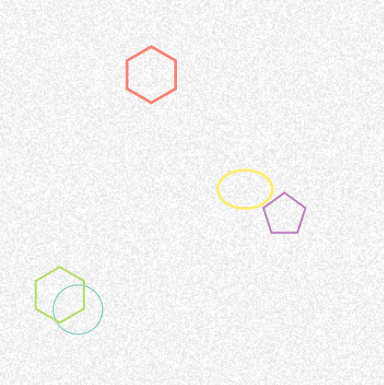[{"shape": "circle", "thickness": 1, "radius": 0.32, "center": [0.202, 0.196]}, {"shape": "hexagon", "thickness": 2, "radius": 0.36, "center": [0.393, 0.806]}, {"shape": "hexagon", "thickness": 1.5, "radius": 0.36, "center": [0.155, 0.234]}, {"shape": "pentagon", "thickness": 1.5, "radius": 0.29, "center": [0.739, 0.442]}, {"shape": "oval", "thickness": 2, "radius": 0.35, "center": [0.636, 0.508]}]